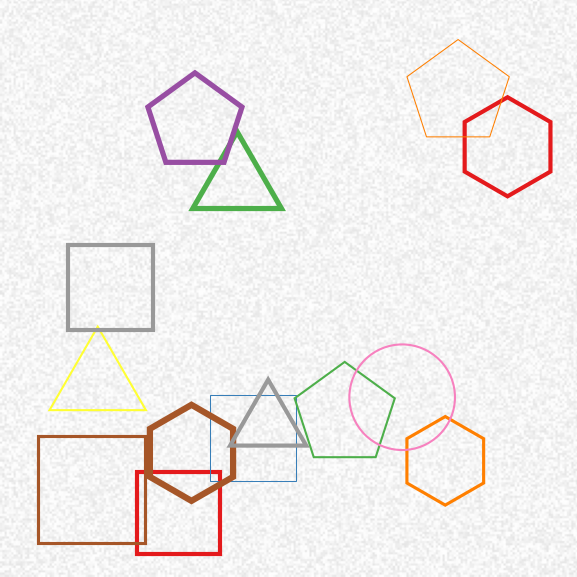[{"shape": "hexagon", "thickness": 2, "radius": 0.43, "center": [0.879, 0.745]}, {"shape": "square", "thickness": 2, "radius": 0.36, "center": [0.309, 0.111]}, {"shape": "square", "thickness": 0.5, "radius": 0.37, "center": [0.438, 0.241]}, {"shape": "triangle", "thickness": 2.5, "radius": 0.44, "center": [0.411, 0.682]}, {"shape": "pentagon", "thickness": 1, "radius": 0.46, "center": [0.597, 0.281]}, {"shape": "pentagon", "thickness": 2.5, "radius": 0.43, "center": [0.338, 0.787]}, {"shape": "hexagon", "thickness": 1.5, "radius": 0.38, "center": [0.771, 0.201]}, {"shape": "pentagon", "thickness": 0.5, "radius": 0.47, "center": [0.793, 0.838]}, {"shape": "triangle", "thickness": 1, "radius": 0.48, "center": [0.169, 0.337]}, {"shape": "square", "thickness": 1.5, "radius": 0.46, "center": [0.158, 0.152]}, {"shape": "hexagon", "thickness": 3, "radius": 0.42, "center": [0.332, 0.215]}, {"shape": "circle", "thickness": 1, "radius": 0.46, "center": [0.696, 0.311]}, {"shape": "triangle", "thickness": 2, "radius": 0.38, "center": [0.464, 0.266]}, {"shape": "square", "thickness": 2, "radius": 0.37, "center": [0.191, 0.502]}]